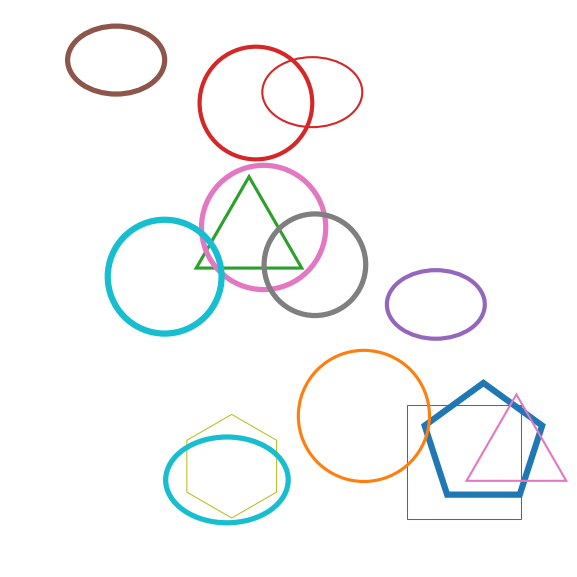[{"shape": "square", "thickness": 0.5, "radius": 0.49, "center": [0.804, 0.199]}, {"shape": "pentagon", "thickness": 3, "radius": 0.53, "center": [0.837, 0.229]}, {"shape": "circle", "thickness": 1.5, "radius": 0.57, "center": [0.63, 0.279]}, {"shape": "triangle", "thickness": 1.5, "radius": 0.53, "center": [0.431, 0.588]}, {"shape": "circle", "thickness": 2, "radius": 0.49, "center": [0.443, 0.821]}, {"shape": "oval", "thickness": 1, "radius": 0.43, "center": [0.541, 0.84]}, {"shape": "oval", "thickness": 2, "radius": 0.42, "center": [0.755, 0.472]}, {"shape": "oval", "thickness": 2.5, "radius": 0.42, "center": [0.201, 0.895]}, {"shape": "triangle", "thickness": 1, "radius": 0.5, "center": [0.894, 0.216]}, {"shape": "circle", "thickness": 2.5, "radius": 0.54, "center": [0.456, 0.605]}, {"shape": "circle", "thickness": 2.5, "radius": 0.44, "center": [0.545, 0.541]}, {"shape": "hexagon", "thickness": 0.5, "radius": 0.45, "center": [0.401, 0.192]}, {"shape": "oval", "thickness": 2.5, "radius": 0.53, "center": [0.393, 0.168]}, {"shape": "circle", "thickness": 3, "radius": 0.49, "center": [0.285, 0.52]}]